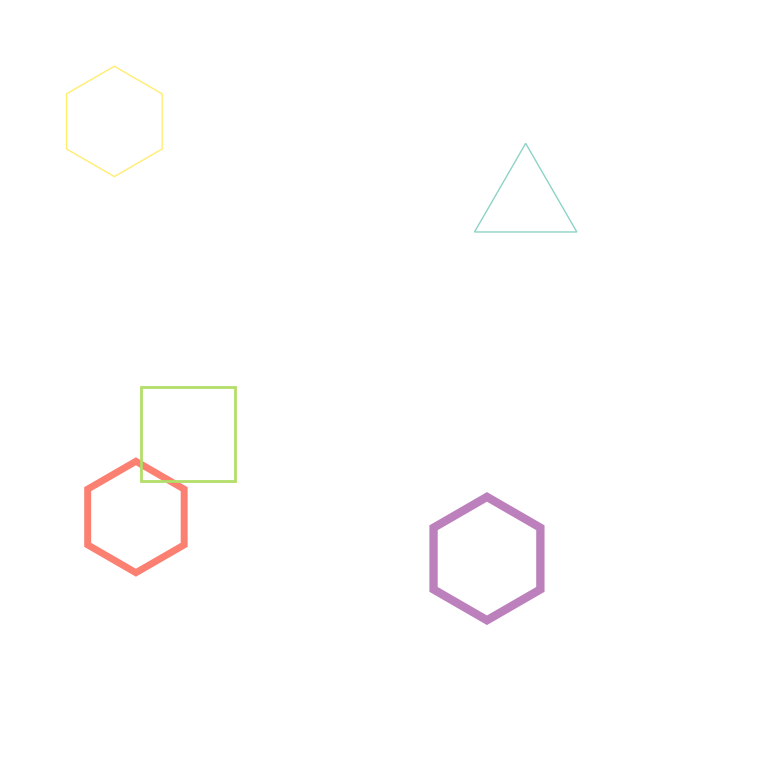[{"shape": "triangle", "thickness": 0.5, "radius": 0.38, "center": [0.683, 0.737]}, {"shape": "hexagon", "thickness": 2.5, "radius": 0.36, "center": [0.177, 0.329]}, {"shape": "square", "thickness": 1, "radius": 0.3, "center": [0.244, 0.436]}, {"shape": "hexagon", "thickness": 3, "radius": 0.4, "center": [0.632, 0.275]}, {"shape": "hexagon", "thickness": 0.5, "radius": 0.36, "center": [0.149, 0.842]}]